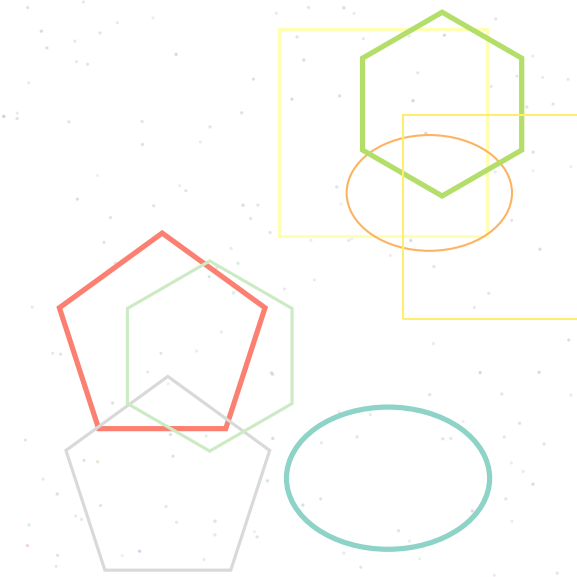[{"shape": "oval", "thickness": 2.5, "radius": 0.88, "center": [0.672, 0.171]}, {"shape": "square", "thickness": 1.5, "radius": 0.9, "center": [0.663, 0.77]}, {"shape": "pentagon", "thickness": 2.5, "radius": 0.94, "center": [0.281, 0.408]}, {"shape": "oval", "thickness": 1, "radius": 0.72, "center": [0.743, 0.665]}, {"shape": "hexagon", "thickness": 2.5, "radius": 0.8, "center": [0.766, 0.819]}, {"shape": "pentagon", "thickness": 1.5, "radius": 0.93, "center": [0.291, 0.162]}, {"shape": "hexagon", "thickness": 1.5, "radius": 0.82, "center": [0.363, 0.383]}, {"shape": "square", "thickness": 1, "radius": 0.88, "center": [0.874, 0.623]}]